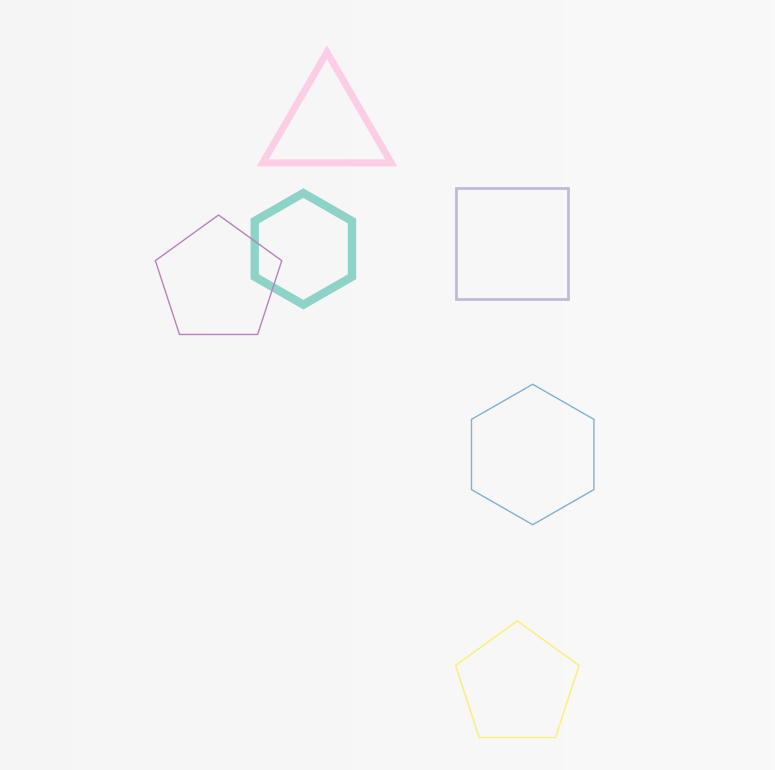[{"shape": "hexagon", "thickness": 3, "radius": 0.36, "center": [0.391, 0.677]}, {"shape": "square", "thickness": 1, "radius": 0.36, "center": [0.661, 0.684]}, {"shape": "hexagon", "thickness": 0.5, "radius": 0.46, "center": [0.687, 0.41]}, {"shape": "triangle", "thickness": 2.5, "radius": 0.48, "center": [0.422, 0.836]}, {"shape": "pentagon", "thickness": 0.5, "radius": 0.43, "center": [0.282, 0.635]}, {"shape": "pentagon", "thickness": 0.5, "radius": 0.42, "center": [0.668, 0.11]}]